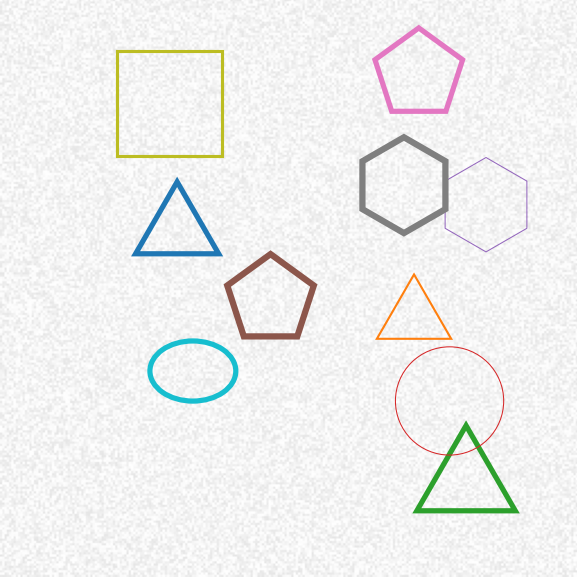[{"shape": "triangle", "thickness": 2.5, "radius": 0.42, "center": [0.307, 0.601]}, {"shape": "triangle", "thickness": 1, "radius": 0.37, "center": [0.717, 0.45]}, {"shape": "triangle", "thickness": 2.5, "radius": 0.49, "center": [0.807, 0.164]}, {"shape": "circle", "thickness": 0.5, "radius": 0.47, "center": [0.778, 0.305]}, {"shape": "hexagon", "thickness": 0.5, "radius": 0.41, "center": [0.842, 0.645]}, {"shape": "pentagon", "thickness": 3, "radius": 0.39, "center": [0.468, 0.48]}, {"shape": "pentagon", "thickness": 2.5, "radius": 0.4, "center": [0.725, 0.871]}, {"shape": "hexagon", "thickness": 3, "radius": 0.41, "center": [0.699, 0.678]}, {"shape": "square", "thickness": 1.5, "radius": 0.45, "center": [0.294, 0.82]}, {"shape": "oval", "thickness": 2.5, "radius": 0.37, "center": [0.334, 0.357]}]